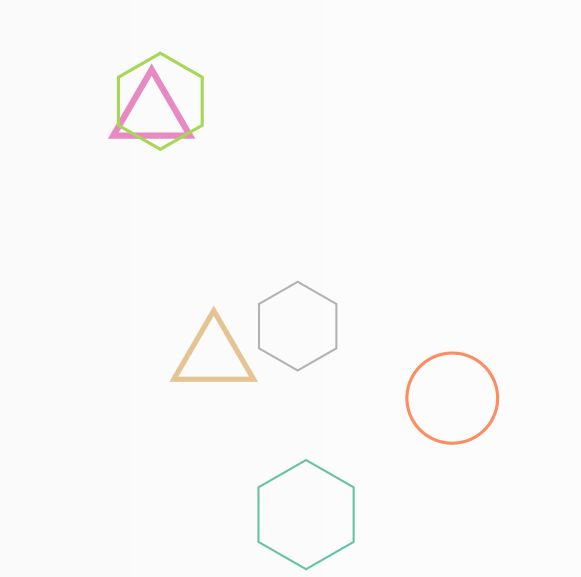[{"shape": "hexagon", "thickness": 1, "radius": 0.47, "center": [0.527, 0.108]}, {"shape": "circle", "thickness": 1.5, "radius": 0.39, "center": [0.778, 0.31]}, {"shape": "triangle", "thickness": 3, "radius": 0.38, "center": [0.261, 0.802]}, {"shape": "hexagon", "thickness": 1.5, "radius": 0.42, "center": [0.276, 0.824]}, {"shape": "triangle", "thickness": 2.5, "radius": 0.4, "center": [0.368, 0.382]}, {"shape": "hexagon", "thickness": 1, "radius": 0.38, "center": [0.512, 0.434]}]